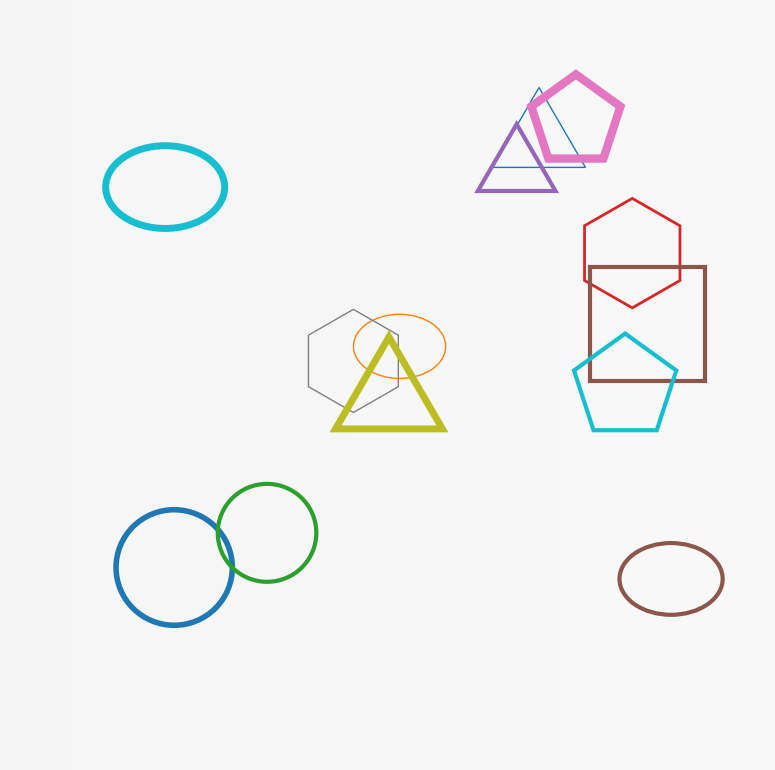[{"shape": "triangle", "thickness": 0.5, "radius": 0.35, "center": [0.696, 0.817]}, {"shape": "circle", "thickness": 2, "radius": 0.38, "center": [0.225, 0.263]}, {"shape": "oval", "thickness": 0.5, "radius": 0.3, "center": [0.516, 0.55]}, {"shape": "circle", "thickness": 1.5, "radius": 0.32, "center": [0.345, 0.308]}, {"shape": "hexagon", "thickness": 1, "radius": 0.36, "center": [0.816, 0.671]}, {"shape": "triangle", "thickness": 1.5, "radius": 0.29, "center": [0.667, 0.781]}, {"shape": "oval", "thickness": 1.5, "radius": 0.33, "center": [0.866, 0.248]}, {"shape": "square", "thickness": 1.5, "radius": 0.37, "center": [0.835, 0.579]}, {"shape": "pentagon", "thickness": 3, "radius": 0.3, "center": [0.743, 0.843]}, {"shape": "hexagon", "thickness": 0.5, "radius": 0.33, "center": [0.456, 0.531]}, {"shape": "triangle", "thickness": 2.5, "radius": 0.4, "center": [0.502, 0.483]}, {"shape": "oval", "thickness": 2.5, "radius": 0.38, "center": [0.213, 0.757]}, {"shape": "pentagon", "thickness": 1.5, "radius": 0.35, "center": [0.807, 0.497]}]